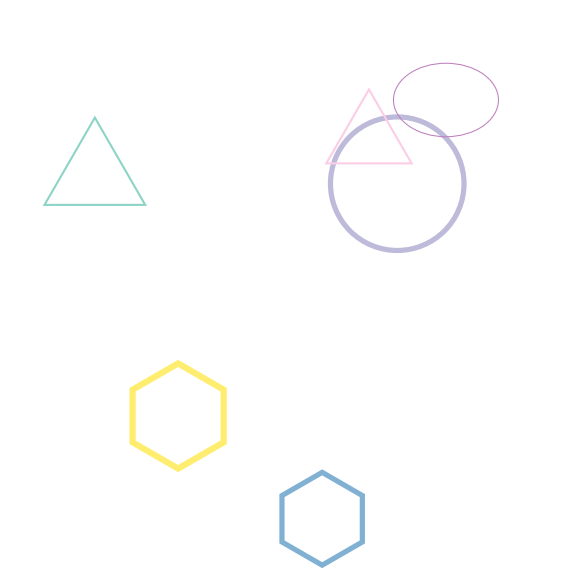[{"shape": "triangle", "thickness": 1, "radius": 0.5, "center": [0.164, 0.695]}, {"shape": "circle", "thickness": 2.5, "radius": 0.58, "center": [0.688, 0.681]}, {"shape": "hexagon", "thickness": 2.5, "radius": 0.4, "center": [0.558, 0.101]}, {"shape": "triangle", "thickness": 1, "radius": 0.43, "center": [0.639, 0.759]}, {"shape": "oval", "thickness": 0.5, "radius": 0.45, "center": [0.772, 0.826]}, {"shape": "hexagon", "thickness": 3, "radius": 0.46, "center": [0.308, 0.279]}]